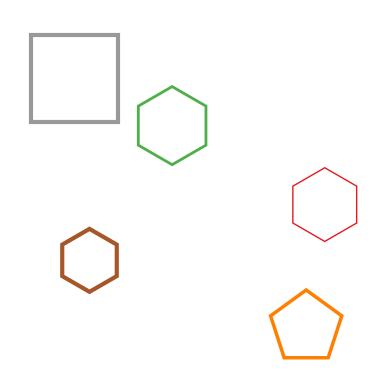[{"shape": "hexagon", "thickness": 1, "radius": 0.48, "center": [0.844, 0.469]}, {"shape": "hexagon", "thickness": 2, "radius": 0.51, "center": [0.447, 0.674]}, {"shape": "pentagon", "thickness": 2.5, "radius": 0.49, "center": [0.795, 0.15]}, {"shape": "hexagon", "thickness": 3, "radius": 0.41, "center": [0.232, 0.324]}, {"shape": "square", "thickness": 3, "radius": 0.57, "center": [0.194, 0.796]}]